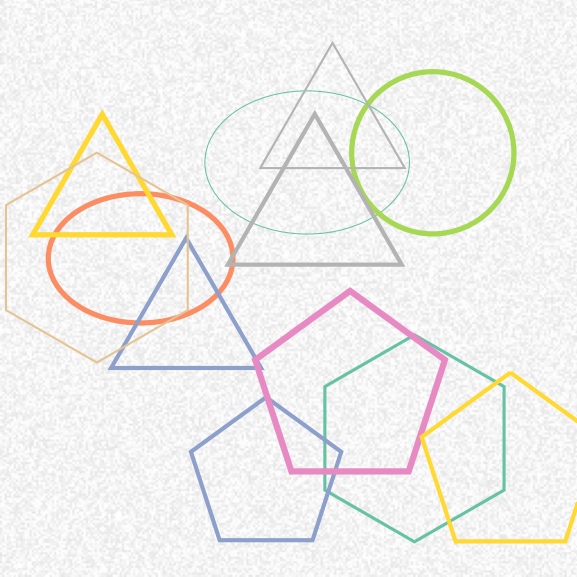[{"shape": "oval", "thickness": 0.5, "radius": 0.89, "center": [0.532, 0.718]}, {"shape": "hexagon", "thickness": 1.5, "radius": 0.9, "center": [0.718, 0.24]}, {"shape": "oval", "thickness": 2.5, "radius": 0.8, "center": [0.244, 0.552]}, {"shape": "pentagon", "thickness": 2, "radius": 0.68, "center": [0.461, 0.174]}, {"shape": "triangle", "thickness": 2, "radius": 0.75, "center": [0.322, 0.437]}, {"shape": "pentagon", "thickness": 3, "radius": 0.86, "center": [0.606, 0.323]}, {"shape": "circle", "thickness": 2.5, "radius": 0.7, "center": [0.749, 0.735]}, {"shape": "pentagon", "thickness": 2, "radius": 0.81, "center": [0.884, 0.192]}, {"shape": "triangle", "thickness": 2.5, "radius": 0.7, "center": [0.177, 0.662]}, {"shape": "hexagon", "thickness": 1, "radius": 0.91, "center": [0.168, 0.553]}, {"shape": "triangle", "thickness": 1, "radius": 0.72, "center": [0.576, 0.78]}, {"shape": "triangle", "thickness": 2, "radius": 0.87, "center": [0.545, 0.628]}]